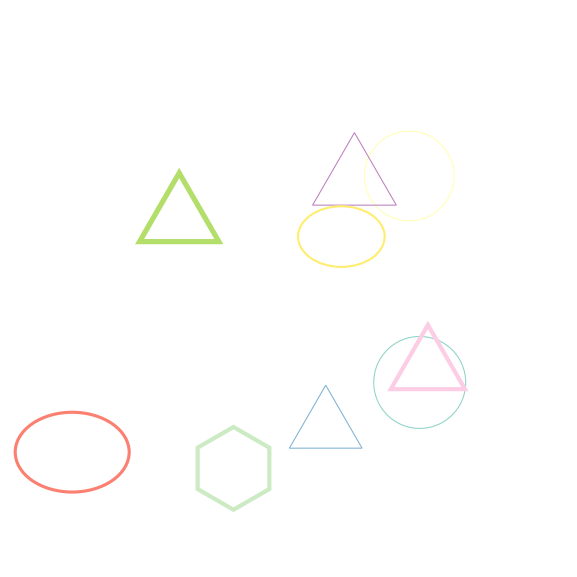[{"shape": "circle", "thickness": 0.5, "radius": 0.4, "center": [0.727, 0.337]}, {"shape": "circle", "thickness": 0.5, "radius": 0.39, "center": [0.709, 0.694]}, {"shape": "oval", "thickness": 1.5, "radius": 0.49, "center": [0.125, 0.216]}, {"shape": "triangle", "thickness": 0.5, "radius": 0.36, "center": [0.564, 0.259]}, {"shape": "triangle", "thickness": 2.5, "radius": 0.4, "center": [0.31, 0.62]}, {"shape": "triangle", "thickness": 2, "radius": 0.37, "center": [0.741, 0.362]}, {"shape": "triangle", "thickness": 0.5, "radius": 0.42, "center": [0.614, 0.686]}, {"shape": "hexagon", "thickness": 2, "radius": 0.36, "center": [0.404, 0.188]}, {"shape": "oval", "thickness": 1, "radius": 0.37, "center": [0.591, 0.589]}]